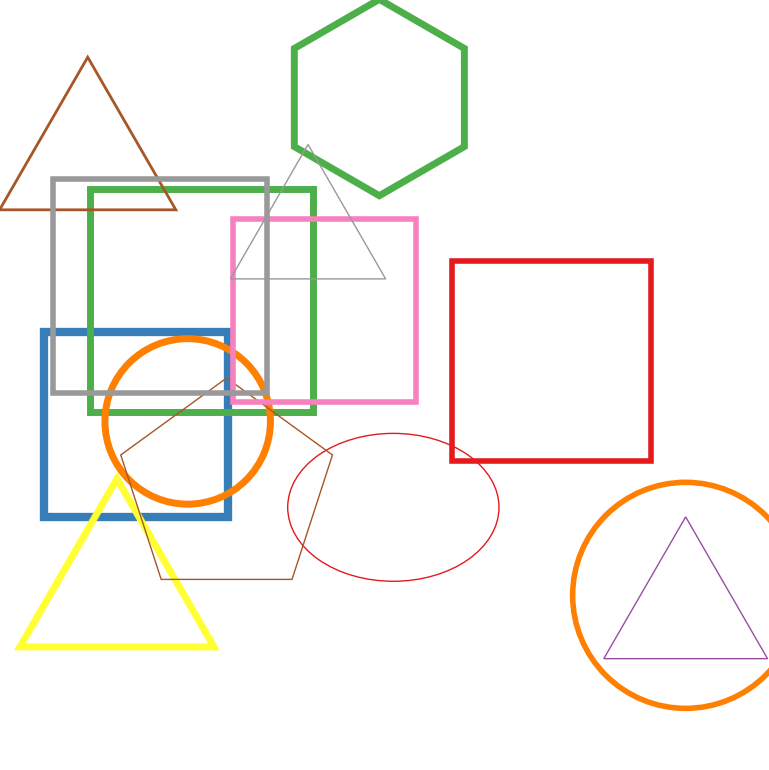[{"shape": "square", "thickness": 2, "radius": 0.65, "center": [0.716, 0.531]}, {"shape": "oval", "thickness": 0.5, "radius": 0.69, "center": [0.511, 0.341]}, {"shape": "square", "thickness": 3, "radius": 0.6, "center": [0.176, 0.449]}, {"shape": "square", "thickness": 2.5, "radius": 0.72, "center": [0.261, 0.609]}, {"shape": "hexagon", "thickness": 2.5, "radius": 0.64, "center": [0.493, 0.873]}, {"shape": "triangle", "thickness": 0.5, "radius": 0.61, "center": [0.89, 0.206]}, {"shape": "circle", "thickness": 2, "radius": 0.73, "center": [0.89, 0.227]}, {"shape": "circle", "thickness": 2.5, "radius": 0.54, "center": [0.244, 0.453]}, {"shape": "triangle", "thickness": 2.5, "radius": 0.73, "center": [0.152, 0.233]}, {"shape": "pentagon", "thickness": 0.5, "radius": 0.72, "center": [0.294, 0.364]}, {"shape": "triangle", "thickness": 1, "radius": 0.66, "center": [0.114, 0.794]}, {"shape": "square", "thickness": 2, "radius": 0.6, "center": [0.422, 0.597]}, {"shape": "square", "thickness": 2, "radius": 0.7, "center": [0.208, 0.628]}, {"shape": "triangle", "thickness": 0.5, "radius": 0.58, "center": [0.4, 0.696]}]